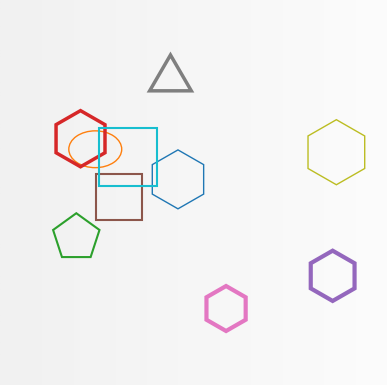[{"shape": "hexagon", "thickness": 1, "radius": 0.38, "center": [0.459, 0.534]}, {"shape": "oval", "thickness": 1, "radius": 0.34, "center": [0.246, 0.612]}, {"shape": "pentagon", "thickness": 1.5, "radius": 0.31, "center": [0.197, 0.383]}, {"shape": "hexagon", "thickness": 2.5, "radius": 0.36, "center": [0.208, 0.64]}, {"shape": "hexagon", "thickness": 3, "radius": 0.33, "center": [0.858, 0.284]}, {"shape": "square", "thickness": 1.5, "radius": 0.3, "center": [0.306, 0.489]}, {"shape": "hexagon", "thickness": 3, "radius": 0.29, "center": [0.583, 0.199]}, {"shape": "triangle", "thickness": 2.5, "radius": 0.31, "center": [0.44, 0.795]}, {"shape": "hexagon", "thickness": 1, "radius": 0.42, "center": [0.868, 0.605]}, {"shape": "square", "thickness": 1.5, "radius": 0.38, "center": [0.331, 0.592]}]